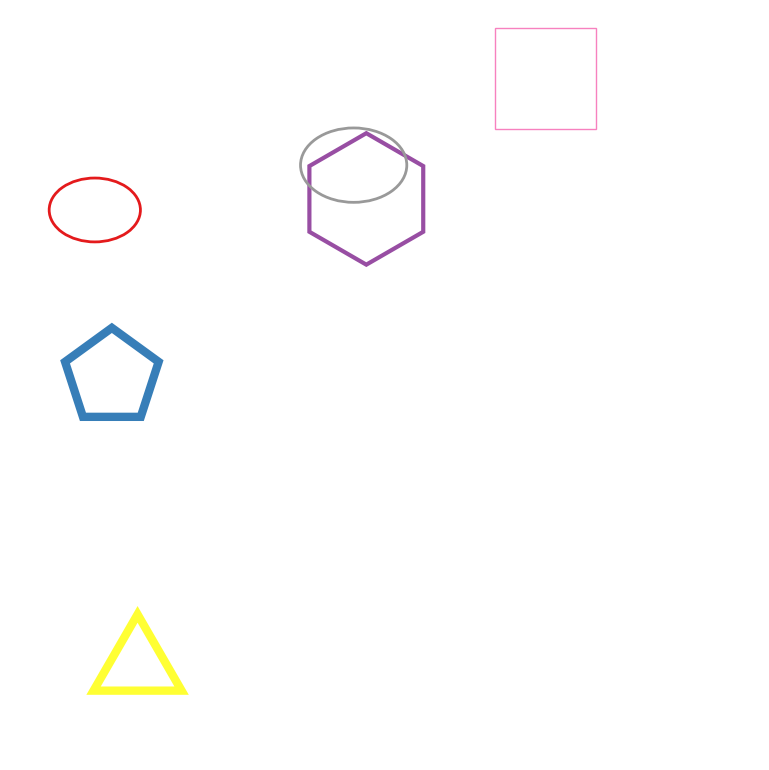[{"shape": "oval", "thickness": 1, "radius": 0.3, "center": [0.123, 0.727]}, {"shape": "pentagon", "thickness": 3, "radius": 0.32, "center": [0.145, 0.51]}, {"shape": "hexagon", "thickness": 1.5, "radius": 0.43, "center": [0.476, 0.742]}, {"shape": "triangle", "thickness": 3, "radius": 0.33, "center": [0.179, 0.136]}, {"shape": "square", "thickness": 0.5, "radius": 0.33, "center": [0.709, 0.898]}, {"shape": "oval", "thickness": 1, "radius": 0.35, "center": [0.459, 0.786]}]